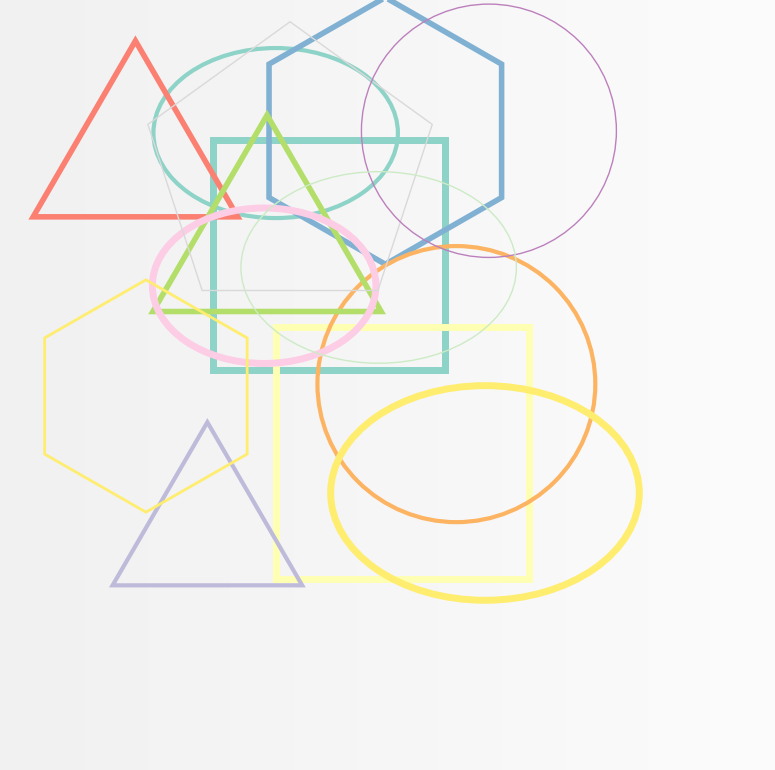[{"shape": "square", "thickness": 2.5, "radius": 0.75, "center": [0.425, 0.669]}, {"shape": "oval", "thickness": 1.5, "radius": 0.79, "center": [0.356, 0.827]}, {"shape": "square", "thickness": 2.5, "radius": 0.82, "center": [0.519, 0.412]}, {"shape": "triangle", "thickness": 1.5, "radius": 0.71, "center": [0.268, 0.31]}, {"shape": "triangle", "thickness": 2, "radius": 0.76, "center": [0.175, 0.795]}, {"shape": "hexagon", "thickness": 2, "radius": 0.87, "center": [0.497, 0.83]}, {"shape": "circle", "thickness": 1.5, "radius": 0.9, "center": [0.589, 0.501]}, {"shape": "triangle", "thickness": 2, "radius": 0.85, "center": [0.345, 0.68]}, {"shape": "oval", "thickness": 2.5, "radius": 0.72, "center": [0.341, 0.629]}, {"shape": "pentagon", "thickness": 0.5, "radius": 0.96, "center": [0.374, 0.779]}, {"shape": "circle", "thickness": 0.5, "radius": 0.82, "center": [0.631, 0.83]}, {"shape": "oval", "thickness": 0.5, "radius": 0.89, "center": [0.489, 0.653]}, {"shape": "oval", "thickness": 2.5, "radius": 1.0, "center": [0.626, 0.36]}, {"shape": "hexagon", "thickness": 1, "radius": 0.75, "center": [0.188, 0.486]}]